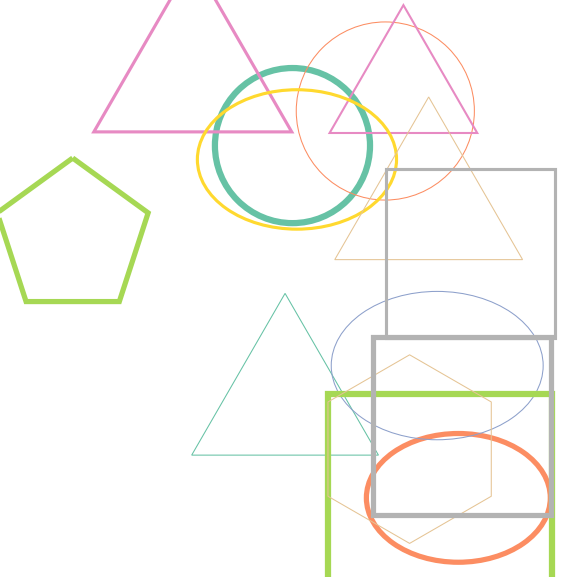[{"shape": "circle", "thickness": 3, "radius": 0.67, "center": [0.506, 0.747]}, {"shape": "triangle", "thickness": 0.5, "radius": 0.93, "center": [0.494, 0.304]}, {"shape": "circle", "thickness": 0.5, "radius": 0.77, "center": [0.667, 0.807]}, {"shape": "oval", "thickness": 2.5, "radius": 0.8, "center": [0.794, 0.137]}, {"shape": "oval", "thickness": 0.5, "radius": 0.92, "center": [0.757, 0.366]}, {"shape": "triangle", "thickness": 1.5, "radius": 0.99, "center": [0.334, 0.87]}, {"shape": "triangle", "thickness": 1, "radius": 0.74, "center": [0.699, 0.843]}, {"shape": "square", "thickness": 3, "radius": 0.97, "center": [0.762, 0.123]}, {"shape": "pentagon", "thickness": 2.5, "radius": 0.69, "center": [0.126, 0.588]}, {"shape": "oval", "thickness": 1.5, "radius": 0.86, "center": [0.514, 0.723]}, {"shape": "triangle", "thickness": 0.5, "radius": 0.94, "center": [0.742, 0.643]}, {"shape": "hexagon", "thickness": 0.5, "radius": 0.82, "center": [0.709, 0.221]}, {"shape": "square", "thickness": 1.5, "radius": 0.73, "center": [0.815, 0.56]}, {"shape": "square", "thickness": 2.5, "radius": 0.77, "center": [0.801, 0.262]}]